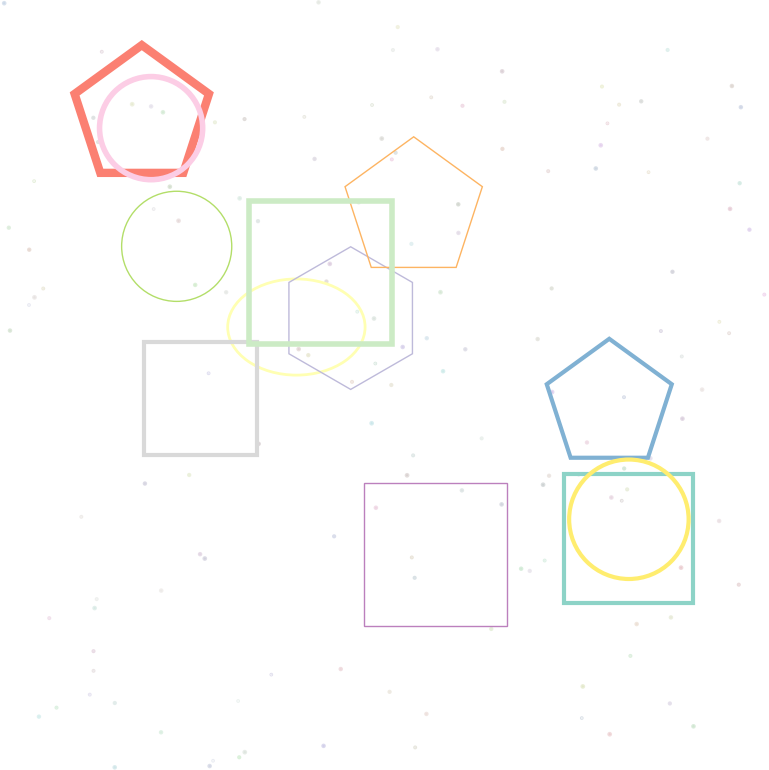[{"shape": "square", "thickness": 1.5, "radius": 0.42, "center": [0.816, 0.301]}, {"shape": "oval", "thickness": 1, "radius": 0.45, "center": [0.385, 0.575]}, {"shape": "hexagon", "thickness": 0.5, "radius": 0.46, "center": [0.455, 0.587]}, {"shape": "pentagon", "thickness": 3, "radius": 0.46, "center": [0.184, 0.85]}, {"shape": "pentagon", "thickness": 1.5, "radius": 0.43, "center": [0.791, 0.475]}, {"shape": "pentagon", "thickness": 0.5, "radius": 0.47, "center": [0.537, 0.729]}, {"shape": "circle", "thickness": 0.5, "radius": 0.36, "center": [0.229, 0.68]}, {"shape": "circle", "thickness": 2, "radius": 0.33, "center": [0.196, 0.834]}, {"shape": "square", "thickness": 1.5, "radius": 0.37, "center": [0.261, 0.482]}, {"shape": "square", "thickness": 0.5, "radius": 0.46, "center": [0.565, 0.28]}, {"shape": "square", "thickness": 2, "radius": 0.47, "center": [0.416, 0.646]}, {"shape": "circle", "thickness": 1.5, "radius": 0.39, "center": [0.817, 0.326]}]